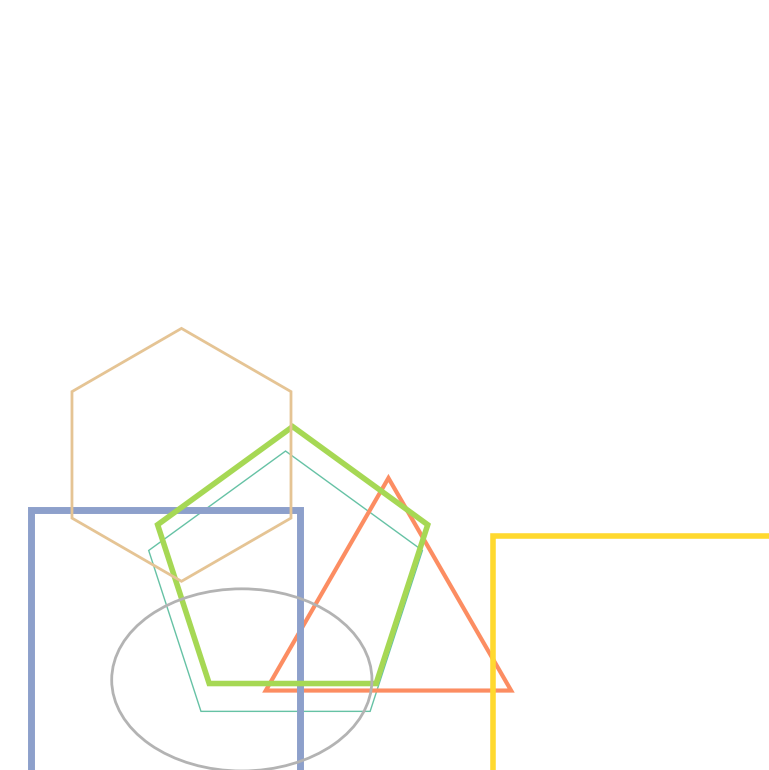[{"shape": "pentagon", "thickness": 0.5, "radius": 0.93, "center": [0.371, 0.227]}, {"shape": "triangle", "thickness": 1.5, "radius": 0.92, "center": [0.504, 0.195]}, {"shape": "square", "thickness": 2.5, "radius": 0.87, "center": [0.215, 0.163]}, {"shape": "pentagon", "thickness": 2, "radius": 0.92, "center": [0.38, 0.262]}, {"shape": "square", "thickness": 2, "radius": 0.94, "center": [0.829, 0.115]}, {"shape": "hexagon", "thickness": 1, "radius": 0.82, "center": [0.236, 0.409]}, {"shape": "oval", "thickness": 1, "radius": 0.84, "center": [0.314, 0.117]}]